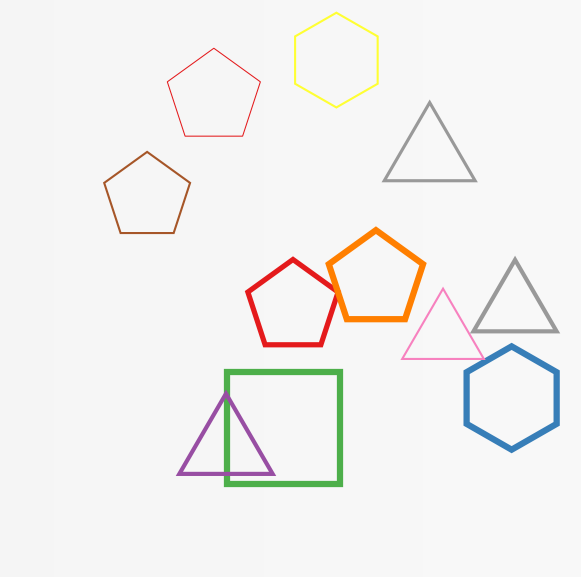[{"shape": "pentagon", "thickness": 0.5, "radius": 0.42, "center": [0.368, 0.831]}, {"shape": "pentagon", "thickness": 2.5, "radius": 0.41, "center": [0.504, 0.468]}, {"shape": "hexagon", "thickness": 3, "radius": 0.45, "center": [0.88, 0.31]}, {"shape": "square", "thickness": 3, "radius": 0.49, "center": [0.488, 0.258]}, {"shape": "triangle", "thickness": 2, "radius": 0.46, "center": [0.389, 0.225]}, {"shape": "pentagon", "thickness": 3, "radius": 0.43, "center": [0.647, 0.515]}, {"shape": "hexagon", "thickness": 1, "radius": 0.41, "center": [0.579, 0.895]}, {"shape": "pentagon", "thickness": 1, "radius": 0.39, "center": [0.253, 0.658]}, {"shape": "triangle", "thickness": 1, "radius": 0.41, "center": [0.762, 0.418]}, {"shape": "triangle", "thickness": 1.5, "radius": 0.45, "center": [0.739, 0.731]}, {"shape": "triangle", "thickness": 2, "radius": 0.41, "center": [0.886, 0.467]}]